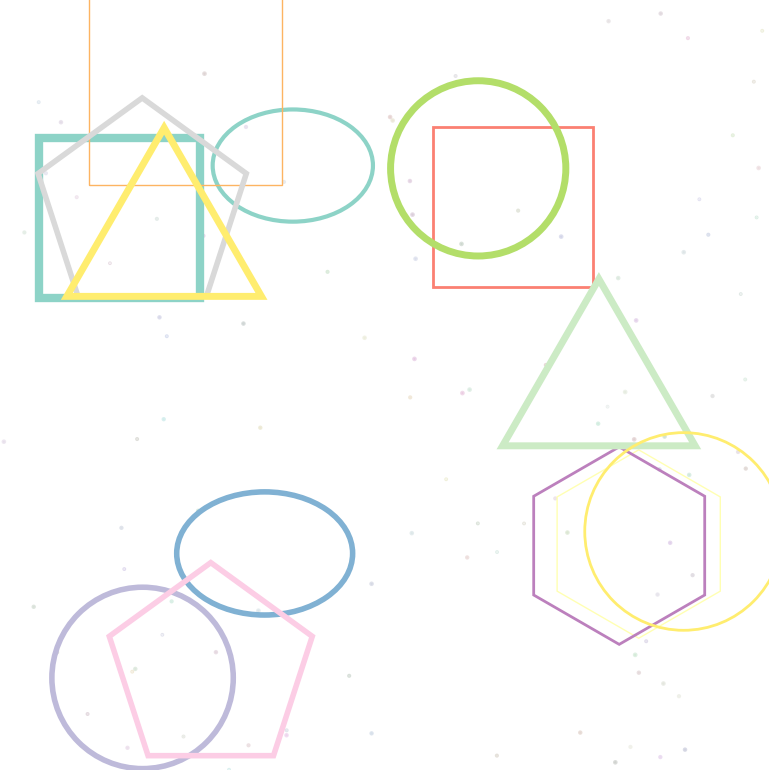[{"shape": "oval", "thickness": 1.5, "radius": 0.52, "center": [0.38, 0.785]}, {"shape": "square", "thickness": 3, "radius": 0.52, "center": [0.155, 0.717]}, {"shape": "hexagon", "thickness": 0.5, "radius": 0.61, "center": [0.829, 0.293]}, {"shape": "circle", "thickness": 2, "radius": 0.59, "center": [0.185, 0.12]}, {"shape": "square", "thickness": 1, "radius": 0.52, "center": [0.666, 0.732]}, {"shape": "oval", "thickness": 2, "radius": 0.57, "center": [0.344, 0.281]}, {"shape": "square", "thickness": 0.5, "radius": 0.63, "center": [0.241, 0.885]}, {"shape": "circle", "thickness": 2.5, "radius": 0.57, "center": [0.621, 0.781]}, {"shape": "pentagon", "thickness": 2, "radius": 0.69, "center": [0.274, 0.131]}, {"shape": "pentagon", "thickness": 2, "radius": 0.71, "center": [0.185, 0.731]}, {"shape": "hexagon", "thickness": 1, "radius": 0.64, "center": [0.804, 0.291]}, {"shape": "triangle", "thickness": 2.5, "radius": 0.72, "center": [0.778, 0.493]}, {"shape": "circle", "thickness": 1, "radius": 0.64, "center": [0.888, 0.31]}, {"shape": "triangle", "thickness": 2.5, "radius": 0.73, "center": [0.213, 0.688]}]